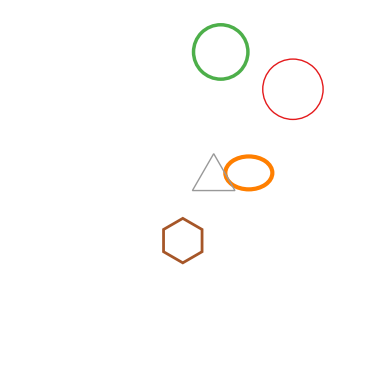[{"shape": "circle", "thickness": 1, "radius": 0.39, "center": [0.761, 0.768]}, {"shape": "circle", "thickness": 2.5, "radius": 0.35, "center": [0.573, 0.865]}, {"shape": "oval", "thickness": 3, "radius": 0.31, "center": [0.646, 0.551]}, {"shape": "hexagon", "thickness": 2, "radius": 0.29, "center": [0.475, 0.375]}, {"shape": "triangle", "thickness": 1, "radius": 0.32, "center": [0.555, 0.537]}]